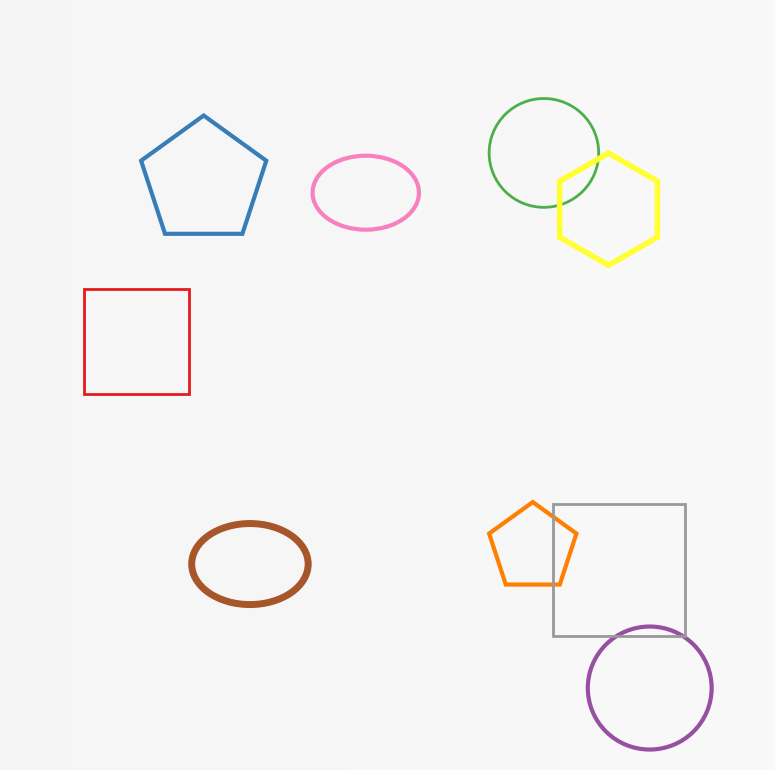[{"shape": "square", "thickness": 1, "radius": 0.34, "center": [0.177, 0.557]}, {"shape": "pentagon", "thickness": 1.5, "radius": 0.42, "center": [0.263, 0.765]}, {"shape": "circle", "thickness": 1, "radius": 0.35, "center": [0.702, 0.801]}, {"shape": "circle", "thickness": 1.5, "radius": 0.4, "center": [0.838, 0.106]}, {"shape": "pentagon", "thickness": 1.5, "radius": 0.3, "center": [0.687, 0.289]}, {"shape": "hexagon", "thickness": 2, "radius": 0.36, "center": [0.785, 0.728]}, {"shape": "oval", "thickness": 2.5, "radius": 0.38, "center": [0.322, 0.267]}, {"shape": "oval", "thickness": 1.5, "radius": 0.34, "center": [0.472, 0.75]}, {"shape": "square", "thickness": 1, "radius": 0.43, "center": [0.799, 0.26]}]